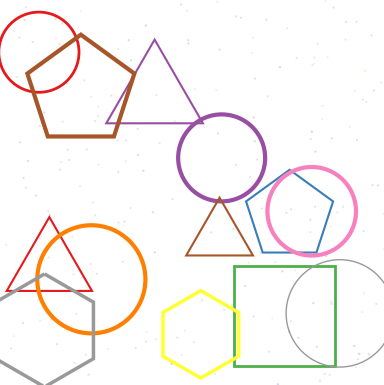[{"shape": "circle", "thickness": 2, "radius": 0.52, "center": [0.101, 0.864]}, {"shape": "triangle", "thickness": 1.5, "radius": 0.64, "center": [0.128, 0.308]}, {"shape": "pentagon", "thickness": 1.5, "radius": 0.59, "center": [0.752, 0.44]}, {"shape": "square", "thickness": 2, "radius": 0.65, "center": [0.739, 0.179]}, {"shape": "circle", "thickness": 3, "radius": 0.56, "center": [0.576, 0.59]}, {"shape": "triangle", "thickness": 1.5, "radius": 0.72, "center": [0.402, 0.752]}, {"shape": "circle", "thickness": 3, "radius": 0.7, "center": [0.237, 0.275]}, {"shape": "hexagon", "thickness": 2.5, "radius": 0.57, "center": [0.522, 0.132]}, {"shape": "triangle", "thickness": 1.5, "radius": 0.5, "center": [0.57, 0.386]}, {"shape": "pentagon", "thickness": 3, "radius": 0.73, "center": [0.21, 0.764]}, {"shape": "circle", "thickness": 3, "radius": 0.58, "center": [0.81, 0.451]}, {"shape": "circle", "thickness": 1, "radius": 0.7, "center": [0.883, 0.186]}, {"shape": "hexagon", "thickness": 2.5, "radius": 0.73, "center": [0.116, 0.142]}]